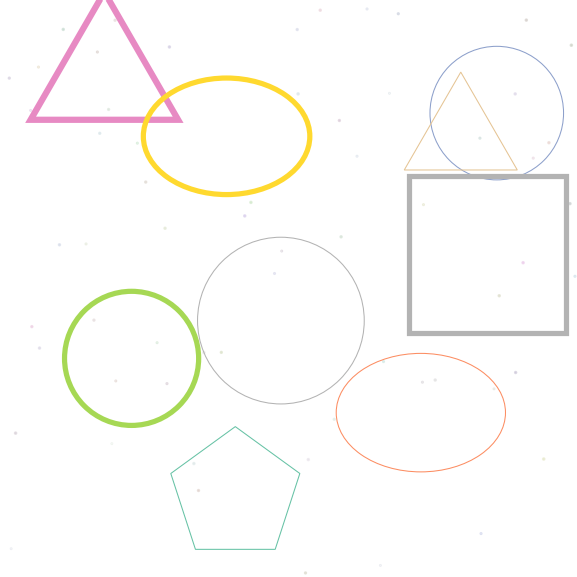[{"shape": "pentagon", "thickness": 0.5, "radius": 0.59, "center": [0.407, 0.143]}, {"shape": "oval", "thickness": 0.5, "radius": 0.73, "center": [0.729, 0.285]}, {"shape": "circle", "thickness": 0.5, "radius": 0.58, "center": [0.86, 0.803]}, {"shape": "triangle", "thickness": 3, "radius": 0.74, "center": [0.181, 0.865]}, {"shape": "circle", "thickness": 2.5, "radius": 0.58, "center": [0.228, 0.379]}, {"shape": "oval", "thickness": 2.5, "radius": 0.72, "center": [0.392, 0.763]}, {"shape": "triangle", "thickness": 0.5, "radius": 0.56, "center": [0.798, 0.761]}, {"shape": "circle", "thickness": 0.5, "radius": 0.72, "center": [0.486, 0.444]}, {"shape": "square", "thickness": 2.5, "radius": 0.68, "center": [0.845, 0.558]}]